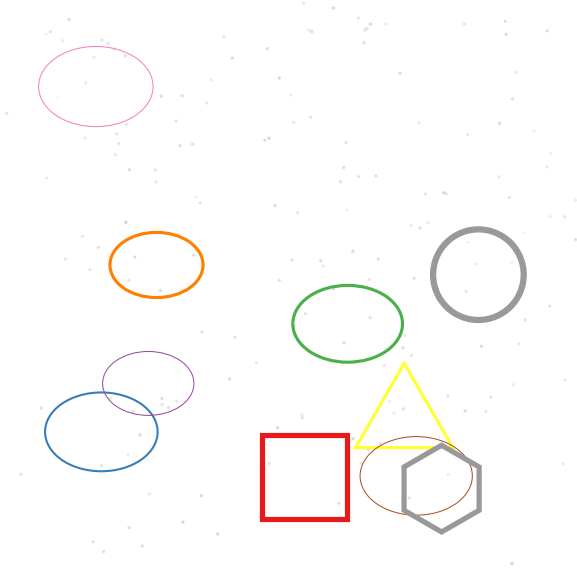[{"shape": "square", "thickness": 2.5, "radius": 0.37, "center": [0.527, 0.174]}, {"shape": "oval", "thickness": 1, "radius": 0.49, "center": [0.175, 0.251]}, {"shape": "oval", "thickness": 1.5, "radius": 0.47, "center": [0.602, 0.438]}, {"shape": "oval", "thickness": 0.5, "radius": 0.4, "center": [0.257, 0.335]}, {"shape": "oval", "thickness": 1.5, "radius": 0.4, "center": [0.271, 0.54]}, {"shape": "triangle", "thickness": 1.5, "radius": 0.49, "center": [0.7, 0.273]}, {"shape": "oval", "thickness": 0.5, "radius": 0.49, "center": [0.721, 0.175]}, {"shape": "oval", "thickness": 0.5, "radius": 0.5, "center": [0.166, 0.849]}, {"shape": "hexagon", "thickness": 2.5, "radius": 0.38, "center": [0.765, 0.153]}, {"shape": "circle", "thickness": 3, "radius": 0.39, "center": [0.828, 0.523]}]